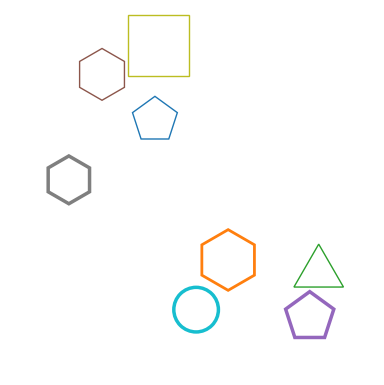[{"shape": "pentagon", "thickness": 1, "radius": 0.31, "center": [0.402, 0.689]}, {"shape": "hexagon", "thickness": 2, "radius": 0.39, "center": [0.593, 0.325]}, {"shape": "triangle", "thickness": 1, "radius": 0.37, "center": [0.828, 0.292]}, {"shape": "pentagon", "thickness": 2.5, "radius": 0.33, "center": [0.804, 0.177]}, {"shape": "hexagon", "thickness": 1, "radius": 0.34, "center": [0.265, 0.807]}, {"shape": "hexagon", "thickness": 2.5, "radius": 0.31, "center": [0.179, 0.533]}, {"shape": "square", "thickness": 1, "radius": 0.4, "center": [0.412, 0.882]}, {"shape": "circle", "thickness": 2.5, "radius": 0.29, "center": [0.509, 0.196]}]